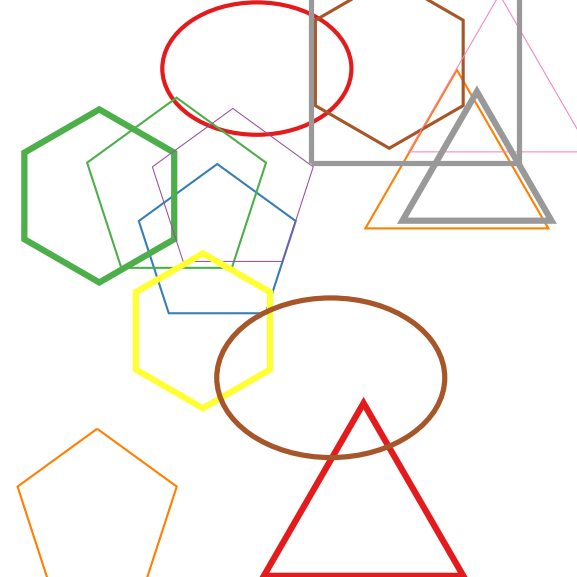[{"shape": "triangle", "thickness": 3, "radius": 1.0, "center": [0.63, 0.102]}, {"shape": "oval", "thickness": 2, "radius": 0.82, "center": [0.445, 0.88]}, {"shape": "pentagon", "thickness": 1, "radius": 0.71, "center": [0.376, 0.572]}, {"shape": "hexagon", "thickness": 3, "radius": 0.75, "center": [0.172, 0.66]}, {"shape": "pentagon", "thickness": 1, "radius": 0.81, "center": [0.306, 0.667]}, {"shape": "pentagon", "thickness": 0.5, "radius": 0.73, "center": [0.403, 0.665]}, {"shape": "triangle", "thickness": 1, "radius": 0.91, "center": [0.791, 0.695]}, {"shape": "pentagon", "thickness": 1, "radius": 0.72, "center": [0.168, 0.112]}, {"shape": "hexagon", "thickness": 3, "radius": 0.67, "center": [0.351, 0.426]}, {"shape": "oval", "thickness": 2.5, "radius": 0.99, "center": [0.573, 0.345]}, {"shape": "hexagon", "thickness": 1.5, "radius": 0.74, "center": [0.674, 0.89]}, {"shape": "triangle", "thickness": 0.5, "radius": 0.91, "center": [0.865, 0.827]}, {"shape": "triangle", "thickness": 3, "radius": 0.75, "center": [0.826, 0.691]}, {"shape": "square", "thickness": 2.5, "radius": 0.9, "center": [0.718, 0.896]}]